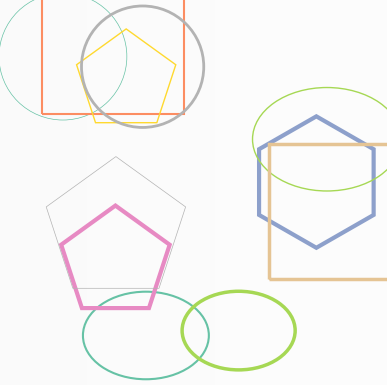[{"shape": "oval", "thickness": 1.5, "radius": 0.81, "center": [0.376, 0.129]}, {"shape": "circle", "thickness": 0.5, "radius": 0.82, "center": [0.162, 0.853]}, {"shape": "square", "thickness": 1.5, "radius": 0.92, "center": [0.292, 0.887]}, {"shape": "hexagon", "thickness": 3, "radius": 0.85, "center": [0.816, 0.527]}, {"shape": "pentagon", "thickness": 3, "radius": 0.74, "center": [0.298, 0.319]}, {"shape": "oval", "thickness": 1, "radius": 0.96, "center": [0.844, 0.638]}, {"shape": "oval", "thickness": 2.5, "radius": 0.73, "center": [0.616, 0.141]}, {"shape": "pentagon", "thickness": 1, "radius": 0.67, "center": [0.326, 0.79]}, {"shape": "square", "thickness": 2.5, "radius": 0.88, "center": [0.869, 0.451]}, {"shape": "pentagon", "thickness": 0.5, "radius": 0.95, "center": [0.299, 0.404]}, {"shape": "circle", "thickness": 2, "radius": 0.79, "center": [0.368, 0.827]}]